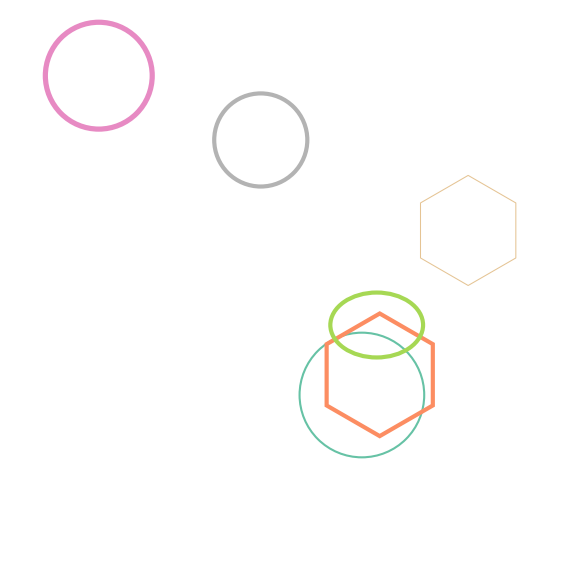[{"shape": "circle", "thickness": 1, "radius": 0.54, "center": [0.627, 0.315]}, {"shape": "hexagon", "thickness": 2, "radius": 0.53, "center": [0.658, 0.35]}, {"shape": "circle", "thickness": 2.5, "radius": 0.46, "center": [0.171, 0.868]}, {"shape": "oval", "thickness": 2, "radius": 0.4, "center": [0.652, 0.436]}, {"shape": "hexagon", "thickness": 0.5, "radius": 0.48, "center": [0.811, 0.6]}, {"shape": "circle", "thickness": 2, "radius": 0.4, "center": [0.452, 0.757]}]